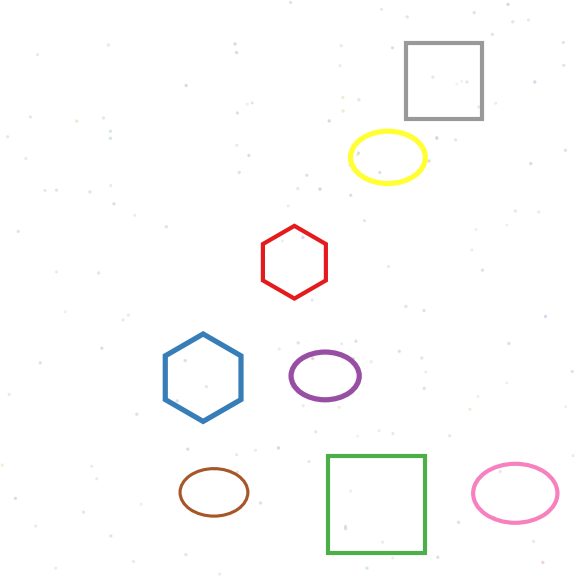[{"shape": "hexagon", "thickness": 2, "radius": 0.31, "center": [0.51, 0.545]}, {"shape": "hexagon", "thickness": 2.5, "radius": 0.38, "center": [0.352, 0.345]}, {"shape": "square", "thickness": 2, "radius": 0.42, "center": [0.652, 0.125]}, {"shape": "oval", "thickness": 2.5, "radius": 0.3, "center": [0.563, 0.348]}, {"shape": "oval", "thickness": 2.5, "radius": 0.32, "center": [0.672, 0.727]}, {"shape": "oval", "thickness": 1.5, "radius": 0.29, "center": [0.37, 0.147]}, {"shape": "oval", "thickness": 2, "radius": 0.36, "center": [0.892, 0.145]}, {"shape": "square", "thickness": 2, "radius": 0.33, "center": [0.769, 0.859]}]